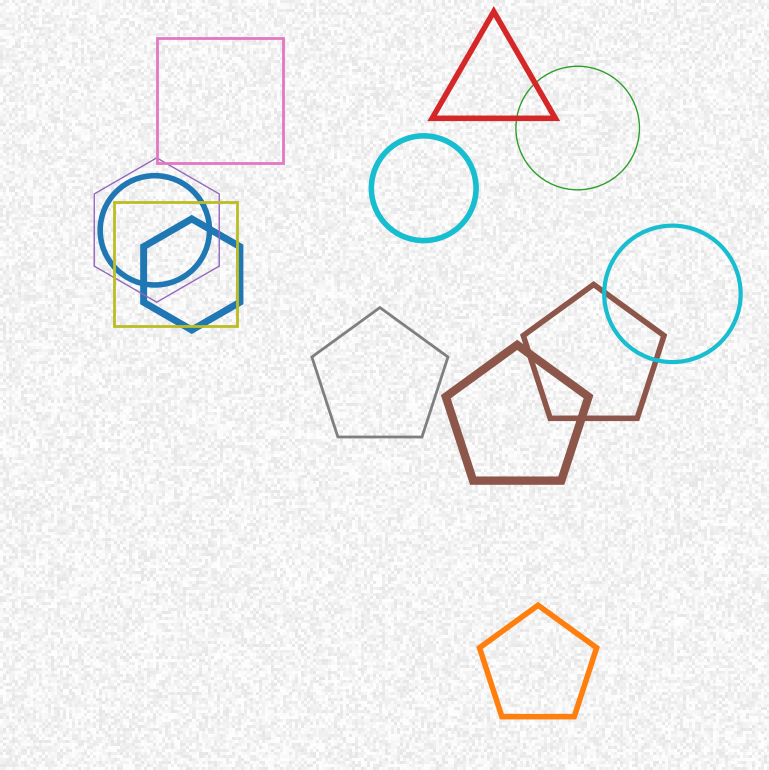[{"shape": "hexagon", "thickness": 2.5, "radius": 0.36, "center": [0.249, 0.644]}, {"shape": "circle", "thickness": 2, "radius": 0.35, "center": [0.201, 0.701]}, {"shape": "pentagon", "thickness": 2, "radius": 0.4, "center": [0.699, 0.134]}, {"shape": "circle", "thickness": 0.5, "radius": 0.4, "center": [0.75, 0.834]}, {"shape": "triangle", "thickness": 2, "radius": 0.46, "center": [0.641, 0.893]}, {"shape": "hexagon", "thickness": 0.5, "radius": 0.47, "center": [0.204, 0.701]}, {"shape": "pentagon", "thickness": 2, "radius": 0.48, "center": [0.771, 0.534]}, {"shape": "pentagon", "thickness": 3, "radius": 0.49, "center": [0.672, 0.455]}, {"shape": "square", "thickness": 1, "radius": 0.41, "center": [0.286, 0.869]}, {"shape": "pentagon", "thickness": 1, "radius": 0.46, "center": [0.493, 0.508]}, {"shape": "square", "thickness": 1, "radius": 0.4, "center": [0.228, 0.657]}, {"shape": "circle", "thickness": 2, "radius": 0.34, "center": [0.55, 0.756]}, {"shape": "circle", "thickness": 1.5, "radius": 0.44, "center": [0.873, 0.618]}]